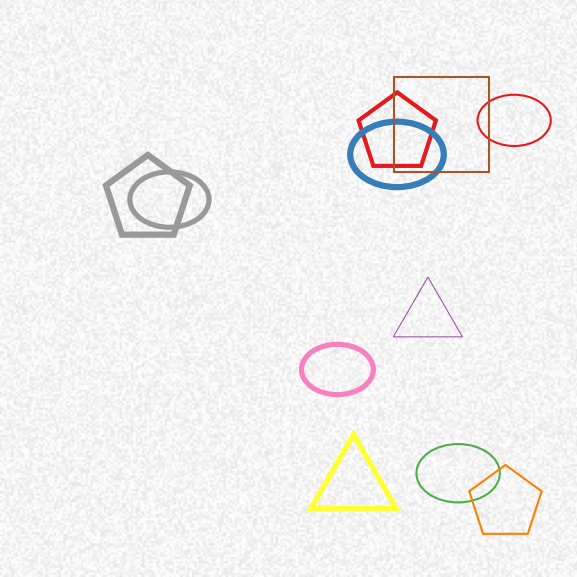[{"shape": "pentagon", "thickness": 2, "radius": 0.35, "center": [0.688, 0.769]}, {"shape": "oval", "thickness": 1, "radius": 0.32, "center": [0.89, 0.791]}, {"shape": "oval", "thickness": 3, "radius": 0.41, "center": [0.687, 0.732]}, {"shape": "oval", "thickness": 1, "radius": 0.36, "center": [0.793, 0.18]}, {"shape": "triangle", "thickness": 0.5, "radius": 0.35, "center": [0.741, 0.45]}, {"shape": "pentagon", "thickness": 1, "radius": 0.33, "center": [0.875, 0.128]}, {"shape": "triangle", "thickness": 2.5, "radius": 0.43, "center": [0.612, 0.161]}, {"shape": "square", "thickness": 1, "radius": 0.41, "center": [0.765, 0.783]}, {"shape": "oval", "thickness": 2.5, "radius": 0.31, "center": [0.584, 0.359]}, {"shape": "pentagon", "thickness": 3, "radius": 0.38, "center": [0.256, 0.654]}, {"shape": "oval", "thickness": 2.5, "radius": 0.34, "center": [0.293, 0.654]}]